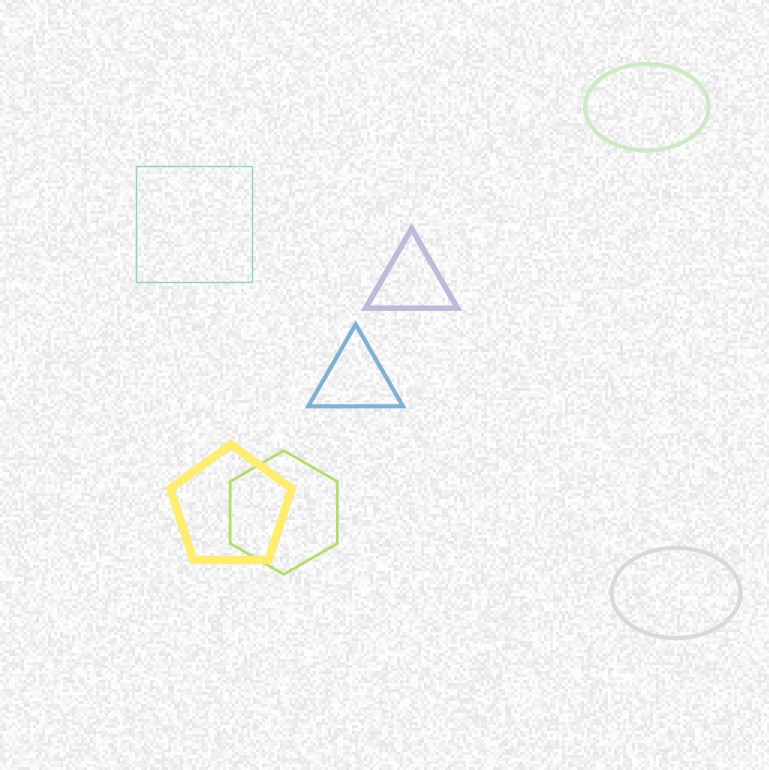[{"shape": "square", "thickness": 0.5, "radius": 0.38, "center": [0.252, 0.709]}, {"shape": "triangle", "thickness": 2, "radius": 0.34, "center": [0.535, 0.634]}, {"shape": "triangle", "thickness": 1.5, "radius": 0.35, "center": [0.462, 0.508]}, {"shape": "hexagon", "thickness": 1, "radius": 0.4, "center": [0.368, 0.334]}, {"shape": "oval", "thickness": 1.5, "radius": 0.42, "center": [0.878, 0.23]}, {"shape": "oval", "thickness": 1.5, "radius": 0.4, "center": [0.84, 0.861]}, {"shape": "pentagon", "thickness": 3, "radius": 0.41, "center": [0.3, 0.34]}]